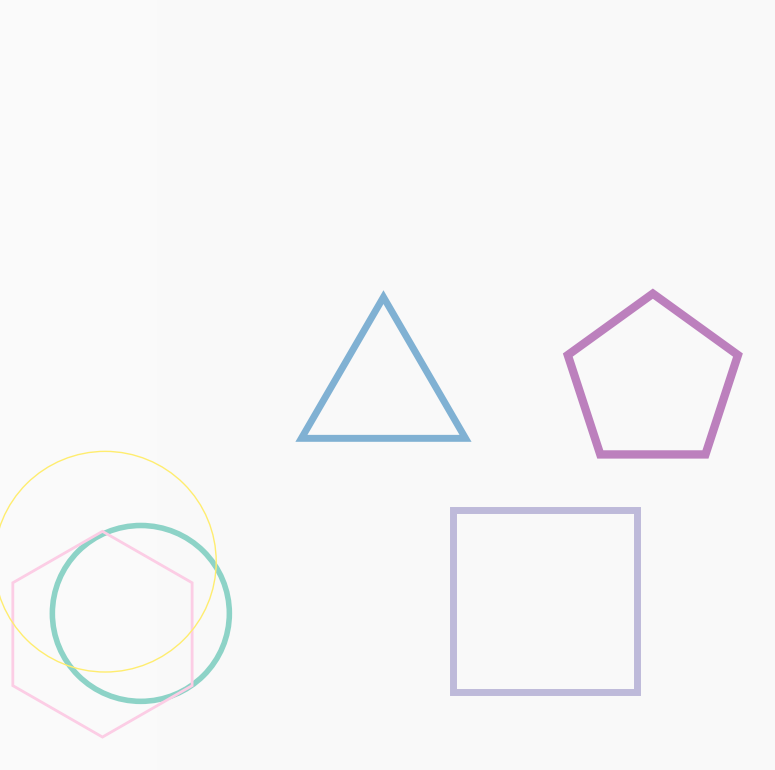[{"shape": "circle", "thickness": 2, "radius": 0.57, "center": [0.182, 0.203]}, {"shape": "square", "thickness": 2.5, "radius": 0.59, "center": [0.703, 0.219]}, {"shape": "triangle", "thickness": 2.5, "radius": 0.61, "center": [0.495, 0.492]}, {"shape": "hexagon", "thickness": 1, "radius": 0.67, "center": [0.132, 0.176]}, {"shape": "pentagon", "thickness": 3, "radius": 0.58, "center": [0.842, 0.503]}, {"shape": "circle", "thickness": 0.5, "radius": 0.72, "center": [0.136, 0.271]}]